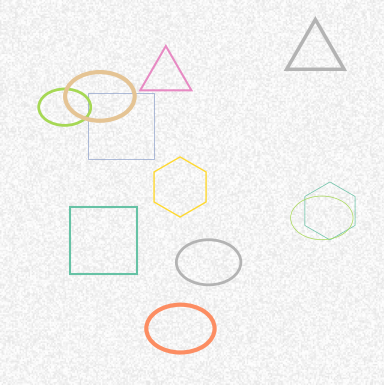[{"shape": "hexagon", "thickness": 0.5, "radius": 0.38, "center": [0.857, 0.452]}, {"shape": "square", "thickness": 1.5, "radius": 0.43, "center": [0.268, 0.376]}, {"shape": "oval", "thickness": 3, "radius": 0.44, "center": [0.469, 0.147]}, {"shape": "square", "thickness": 0.5, "radius": 0.43, "center": [0.315, 0.673]}, {"shape": "triangle", "thickness": 1.5, "radius": 0.38, "center": [0.431, 0.804]}, {"shape": "oval", "thickness": 0.5, "radius": 0.41, "center": [0.836, 0.434]}, {"shape": "oval", "thickness": 2, "radius": 0.34, "center": [0.168, 0.722]}, {"shape": "hexagon", "thickness": 1, "radius": 0.39, "center": [0.468, 0.514]}, {"shape": "oval", "thickness": 3, "radius": 0.45, "center": [0.259, 0.75]}, {"shape": "oval", "thickness": 2, "radius": 0.42, "center": [0.542, 0.319]}, {"shape": "triangle", "thickness": 2.5, "radius": 0.43, "center": [0.819, 0.863]}]